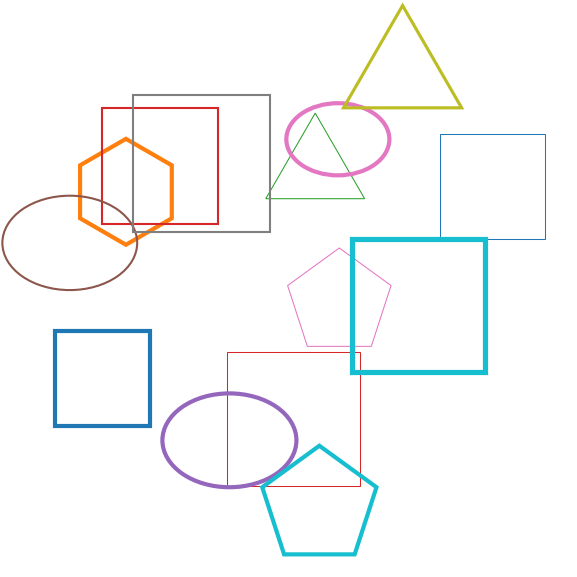[{"shape": "square", "thickness": 0.5, "radius": 0.45, "center": [0.852, 0.676]}, {"shape": "square", "thickness": 2, "radius": 0.41, "center": [0.178, 0.344]}, {"shape": "hexagon", "thickness": 2, "radius": 0.46, "center": [0.218, 0.667]}, {"shape": "triangle", "thickness": 0.5, "radius": 0.49, "center": [0.546, 0.704]}, {"shape": "square", "thickness": 0.5, "radius": 0.58, "center": [0.508, 0.273]}, {"shape": "square", "thickness": 1, "radius": 0.5, "center": [0.277, 0.712]}, {"shape": "oval", "thickness": 2, "radius": 0.58, "center": [0.397, 0.237]}, {"shape": "oval", "thickness": 1, "radius": 0.58, "center": [0.121, 0.579]}, {"shape": "oval", "thickness": 2, "radius": 0.45, "center": [0.585, 0.758]}, {"shape": "pentagon", "thickness": 0.5, "radius": 0.47, "center": [0.588, 0.476]}, {"shape": "square", "thickness": 1, "radius": 0.59, "center": [0.348, 0.715]}, {"shape": "triangle", "thickness": 1.5, "radius": 0.59, "center": [0.697, 0.871]}, {"shape": "square", "thickness": 2.5, "radius": 0.58, "center": [0.725, 0.47]}, {"shape": "pentagon", "thickness": 2, "radius": 0.52, "center": [0.553, 0.123]}]